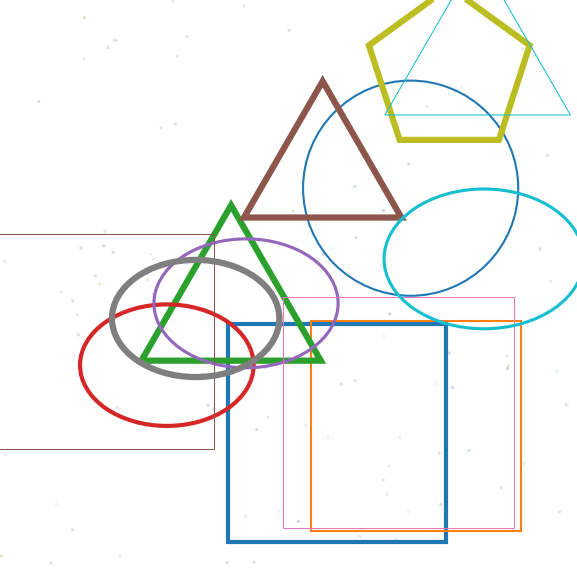[{"shape": "circle", "thickness": 1, "radius": 0.93, "center": [0.711, 0.673]}, {"shape": "square", "thickness": 2, "radius": 0.94, "center": [0.584, 0.249]}, {"shape": "square", "thickness": 1, "radius": 0.91, "center": [0.721, 0.261]}, {"shape": "triangle", "thickness": 3, "radius": 0.9, "center": [0.4, 0.464]}, {"shape": "oval", "thickness": 2, "radius": 0.75, "center": [0.289, 0.367]}, {"shape": "oval", "thickness": 1.5, "radius": 0.8, "center": [0.426, 0.474]}, {"shape": "square", "thickness": 0.5, "radius": 0.93, "center": [0.183, 0.408]}, {"shape": "triangle", "thickness": 3, "radius": 0.79, "center": [0.559, 0.701]}, {"shape": "square", "thickness": 0.5, "radius": 1.0, "center": [0.69, 0.285]}, {"shape": "oval", "thickness": 3, "radius": 0.72, "center": [0.339, 0.448]}, {"shape": "pentagon", "thickness": 3, "radius": 0.73, "center": [0.778, 0.875]}, {"shape": "triangle", "thickness": 0.5, "radius": 0.93, "center": [0.827, 0.893]}, {"shape": "oval", "thickness": 1.5, "radius": 0.86, "center": [0.838, 0.551]}]